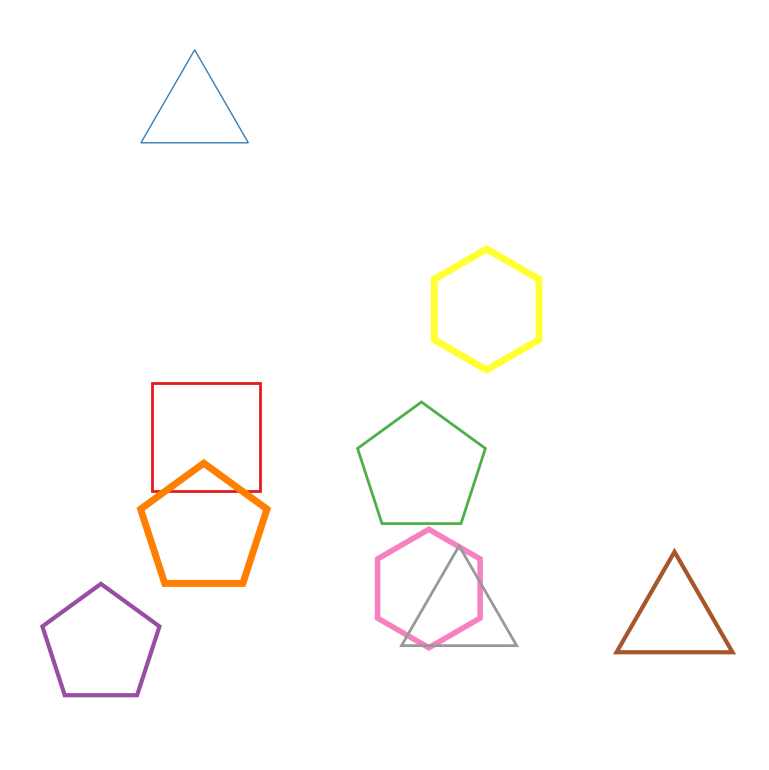[{"shape": "square", "thickness": 1, "radius": 0.35, "center": [0.268, 0.433]}, {"shape": "triangle", "thickness": 0.5, "radius": 0.4, "center": [0.253, 0.855]}, {"shape": "pentagon", "thickness": 1, "radius": 0.44, "center": [0.547, 0.391]}, {"shape": "pentagon", "thickness": 1.5, "radius": 0.4, "center": [0.131, 0.162]}, {"shape": "pentagon", "thickness": 2.5, "radius": 0.43, "center": [0.265, 0.312]}, {"shape": "hexagon", "thickness": 2.5, "radius": 0.39, "center": [0.632, 0.598]}, {"shape": "triangle", "thickness": 1.5, "radius": 0.43, "center": [0.876, 0.196]}, {"shape": "hexagon", "thickness": 2, "radius": 0.38, "center": [0.557, 0.236]}, {"shape": "triangle", "thickness": 1, "radius": 0.43, "center": [0.596, 0.205]}]